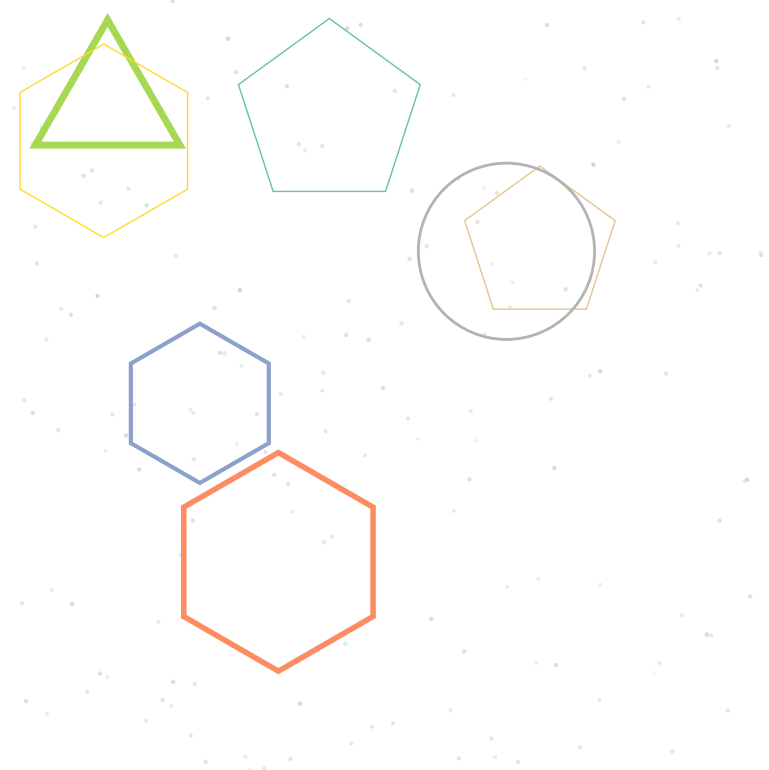[{"shape": "pentagon", "thickness": 0.5, "radius": 0.62, "center": [0.428, 0.852]}, {"shape": "hexagon", "thickness": 2, "radius": 0.71, "center": [0.362, 0.27]}, {"shape": "hexagon", "thickness": 1.5, "radius": 0.52, "center": [0.26, 0.476]}, {"shape": "triangle", "thickness": 2.5, "radius": 0.54, "center": [0.14, 0.866]}, {"shape": "hexagon", "thickness": 0.5, "radius": 0.63, "center": [0.135, 0.817]}, {"shape": "pentagon", "thickness": 0.5, "radius": 0.51, "center": [0.701, 0.682]}, {"shape": "circle", "thickness": 1, "radius": 0.57, "center": [0.658, 0.674]}]